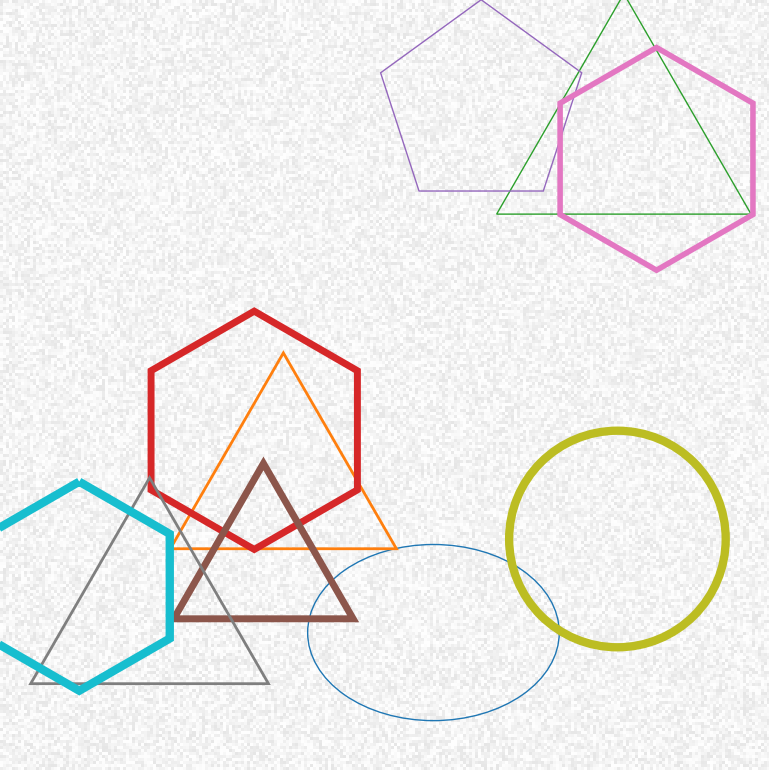[{"shape": "oval", "thickness": 0.5, "radius": 0.82, "center": [0.563, 0.178]}, {"shape": "triangle", "thickness": 1, "radius": 0.85, "center": [0.368, 0.372]}, {"shape": "triangle", "thickness": 0.5, "radius": 0.95, "center": [0.81, 0.817]}, {"shape": "hexagon", "thickness": 2.5, "radius": 0.77, "center": [0.33, 0.441]}, {"shape": "pentagon", "thickness": 0.5, "radius": 0.69, "center": [0.625, 0.863]}, {"shape": "triangle", "thickness": 2.5, "radius": 0.67, "center": [0.342, 0.264]}, {"shape": "hexagon", "thickness": 2, "radius": 0.72, "center": [0.853, 0.794]}, {"shape": "triangle", "thickness": 1, "radius": 0.89, "center": [0.194, 0.201]}, {"shape": "circle", "thickness": 3, "radius": 0.7, "center": [0.802, 0.3]}, {"shape": "hexagon", "thickness": 3, "radius": 0.68, "center": [0.103, 0.239]}]